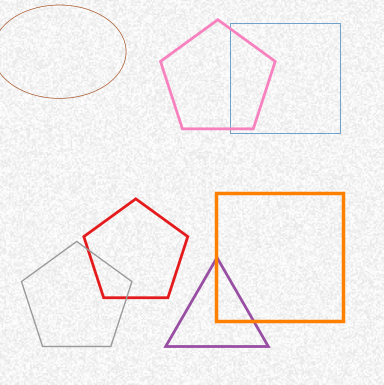[{"shape": "pentagon", "thickness": 2, "radius": 0.71, "center": [0.353, 0.342]}, {"shape": "square", "thickness": 0.5, "radius": 0.71, "center": [0.74, 0.797]}, {"shape": "triangle", "thickness": 2, "radius": 0.77, "center": [0.564, 0.177]}, {"shape": "square", "thickness": 2.5, "radius": 0.83, "center": [0.727, 0.332]}, {"shape": "oval", "thickness": 0.5, "radius": 0.87, "center": [0.154, 0.866]}, {"shape": "pentagon", "thickness": 2, "radius": 0.78, "center": [0.566, 0.792]}, {"shape": "pentagon", "thickness": 1, "radius": 0.75, "center": [0.199, 0.222]}]